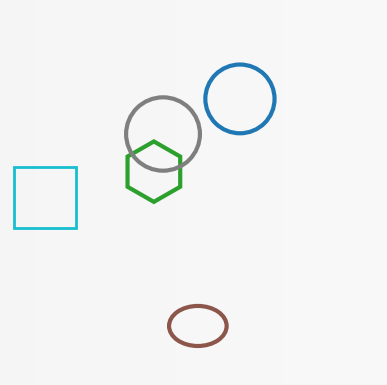[{"shape": "circle", "thickness": 3, "radius": 0.45, "center": [0.619, 0.743]}, {"shape": "hexagon", "thickness": 3, "radius": 0.39, "center": [0.397, 0.554]}, {"shape": "oval", "thickness": 3, "radius": 0.37, "center": [0.511, 0.153]}, {"shape": "circle", "thickness": 3, "radius": 0.48, "center": [0.421, 0.652]}, {"shape": "square", "thickness": 2, "radius": 0.39, "center": [0.116, 0.488]}]